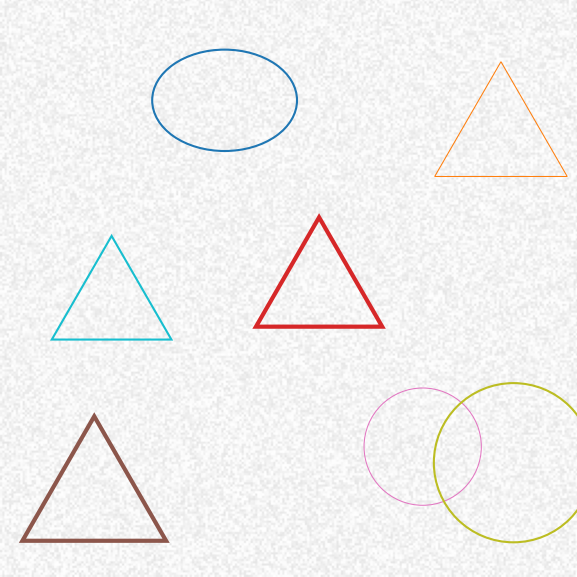[{"shape": "oval", "thickness": 1, "radius": 0.63, "center": [0.389, 0.825]}, {"shape": "triangle", "thickness": 0.5, "radius": 0.66, "center": [0.867, 0.76]}, {"shape": "triangle", "thickness": 2, "radius": 0.63, "center": [0.553, 0.497]}, {"shape": "triangle", "thickness": 2, "radius": 0.72, "center": [0.163, 0.135]}, {"shape": "circle", "thickness": 0.5, "radius": 0.51, "center": [0.732, 0.226]}, {"shape": "circle", "thickness": 1, "radius": 0.69, "center": [0.889, 0.198]}, {"shape": "triangle", "thickness": 1, "radius": 0.6, "center": [0.193, 0.471]}]